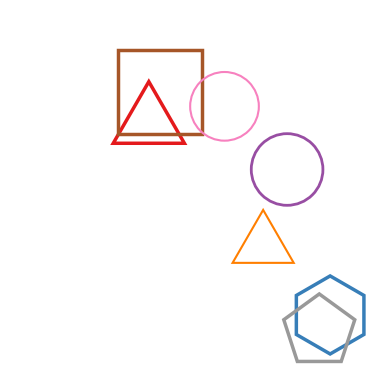[{"shape": "triangle", "thickness": 2.5, "radius": 0.53, "center": [0.387, 0.681]}, {"shape": "hexagon", "thickness": 2.5, "radius": 0.51, "center": [0.857, 0.182]}, {"shape": "circle", "thickness": 2, "radius": 0.47, "center": [0.746, 0.56]}, {"shape": "triangle", "thickness": 1.5, "radius": 0.46, "center": [0.683, 0.363]}, {"shape": "square", "thickness": 2.5, "radius": 0.54, "center": [0.416, 0.762]}, {"shape": "circle", "thickness": 1.5, "radius": 0.45, "center": [0.583, 0.724]}, {"shape": "pentagon", "thickness": 2.5, "radius": 0.48, "center": [0.829, 0.14]}]